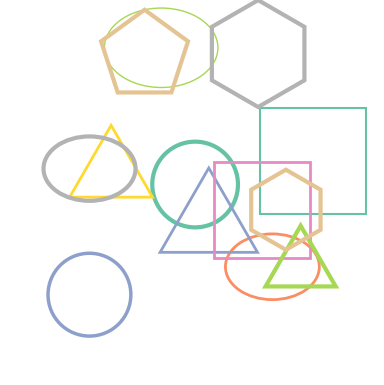[{"shape": "square", "thickness": 1.5, "radius": 0.69, "center": [0.812, 0.581]}, {"shape": "circle", "thickness": 3, "radius": 0.56, "center": [0.507, 0.521]}, {"shape": "oval", "thickness": 2, "radius": 0.61, "center": [0.707, 0.307]}, {"shape": "circle", "thickness": 2.5, "radius": 0.54, "center": [0.232, 0.235]}, {"shape": "triangle", "thickness": 2, "radius": 0.73, "center": [0.542, 0.418]}, {"shape": "square", "thickness": 2, "radius": 0.62, "center": [0.679, 0.454]}, {"shape": "triangle", "thickness": 3, "radius": 0.53, "center": [0.781, 0.309]}, {"shape": "oval", "thickness": 1, "radius": 0.74, "center": [0.419, 0.876]}, {"shape": "triangle", "thickness": 2, "radius": 0.62, "center": [0.289, 0.55]}, {"shape": "hexagon", "thickness": 3, "radius": 0.52, "center": [0.743, 0.455]}, {"shape": "pentagon", "thickness": 3, "radius": 0.59, "center": [0.375, 0.856]}, {"shape": "hexagon", "thickness": 3, "radius": 0.69, "center": [0.671, 0.861]}, {"shape": "oval", "thickness": 3, "radius": 0.6, "center": [0.233, 0.562]}]